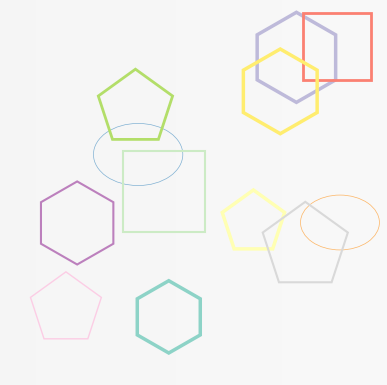[{"shape": "hexagon", "thickness": 2.5, "radius": 0.47, "center": [0.436, 0.177]}, {"shape": "pentagon", "thickness": 2.5, "radius": 0.42, "center": [0.654, 0.422]}, {"shape": "hexagon", "thickness": 2.5, "radius": 0.58, "center": [0.765, 0.851]}, {"shape": "square", "thickness": 2, "radius": 0.44, "center": [0.87, 0.88]}, {"shape": "oval", "thickness": 0.5, "radius": 0.58, "center": [0.356, 0.599]}, {"shape": "oval", "thickness": 0.5, "radius": 0.51, "center": [0.877, 0.422]}, {"shape": "pentagon", "thickness": 2, "radius": 0.5, "center": [0.35, 0.719]}, {"shape": "pentagon", "thickness": 1, "radius": 0.48, "center": [0.17, 0.198]}, {"shape": "pentagon", "thickness": 1.5, "radius": 0.58, "center": [0.788, 0.36]}, {"shape": "hexagon", "thickness": 1.5, "radius": 0.54, "center": [0.199, 0.421]}, {"shape": "square", "thickness": 1.5, "radius": 0.53, "center": [0.424, 0.502]}, {"shape": "hexagon", "thickness": 2.5, "radius": 0.55, "center": [0.723, 0.763]}]